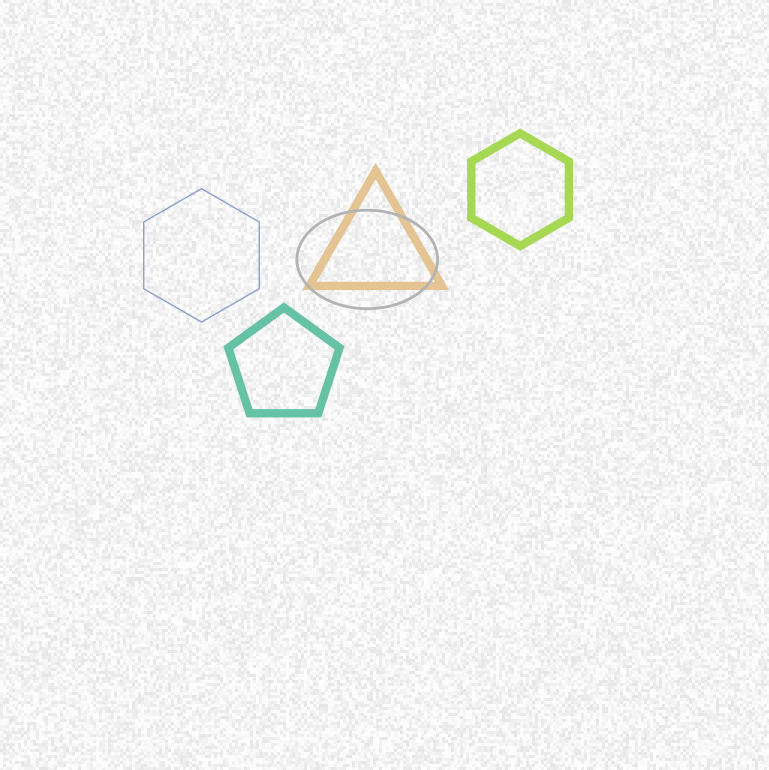[{"shape": "pentagon", "thickness": 3, "radius": 0.38, "center": [0.369, 0.525]}, {"shape": "hexagon", "thickness": 0.5, "radius": 0.43, "center": [0.262, 0.668]}, {"shape": "hexagon", "thickness": 3, "radius": 0.37, "center": [0.675, 0.754]}, {"shape": "triangle", "thickness": 3, "radius": 0.5, "center": [0.488, 0.678]}, {"shape": "oval", "thickness": 1, "radius": 0.46, "center": [0.477, 0.663]}]